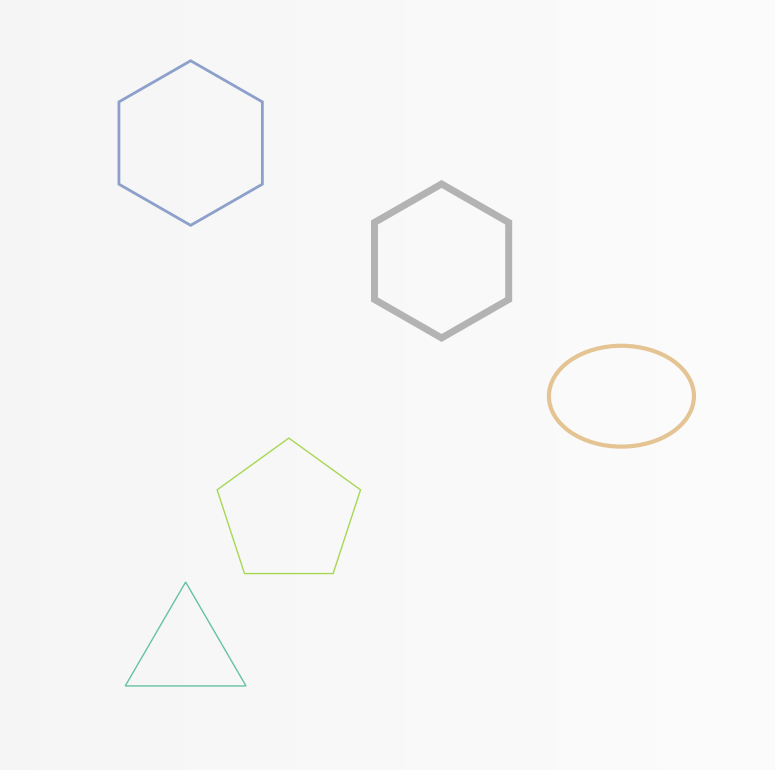[{"shape": "triangle", "thickness": 0.5, "radius": 0.45, "center": [0.24, 0.154]}, {"shape": "hexagon", "thickness": 1, "radius": 0.53, "center": [0.246, 0.814]}, {"shape": "pentagon", "thickness": 0.5, "radius": 0.49, "center": [0.373, 0.334]}, {"shape": "oval", "thickness": 1.5, "radius": 0.47, "center": [0.802, 0.485]}, {"shape": "hexagon", "thickness": 2.5, "radius": 0.5, "center": [0.57, 0.661]}]